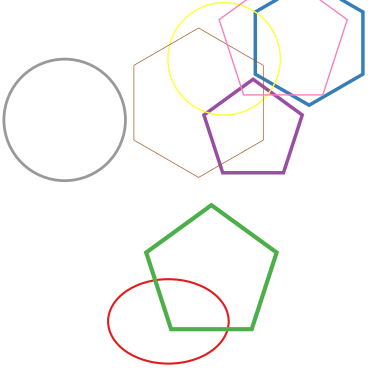[{"shape": "oval", "thickness": 1.5, "radius": 0.78, "center": [0.437, 0.165]}, {"shape": "hexagon", "thickness": 2.5, "radius": 0.81, "center": [0.803, 0.888]}, {"shape": "pentagon", "thickness": 3, "radius": 0.89, "center": [0.549, 0.289]}, {"shape": "pentagon", "thickness": 2.5, "radius": 0.67, "center": [0.657, 0.66]}, {"shape": "circle", "thickness": 1, "radius": 0.73, "center": [0.582, 0.847]}, {"shape": "hexagon", "thickness": 0.5, "radius": 0.97, "center": [0.516, 0.733]}, {"shape": "pentagon", "thickness": 1, "radius": 0.87, "center": [0.736, 0.895]}, {"shape": "circle", "thickness": 2, "radius": 0.79, "center": [0.168, 0.689]}]